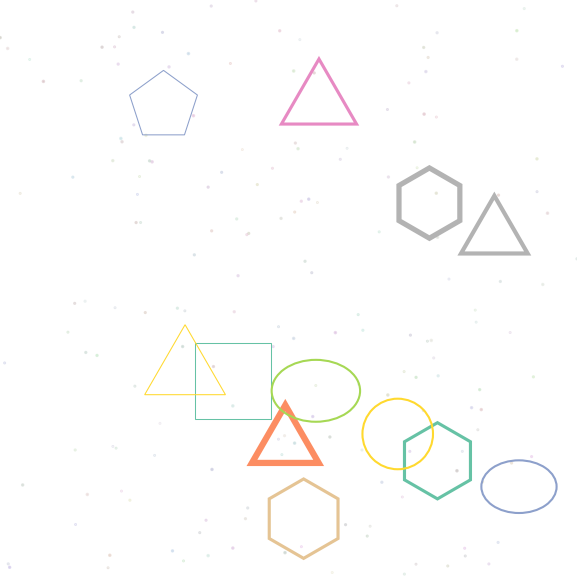[{"shape": "hexagon", "thickness": 1.5, "radius": 0.33, "center": [0.758, 0.201]}, {"shape": "square", "thickness": 0.5, "radius": 0.33, "center": [0.404, 0.34]}, {"shape": "triangle", "thickness": 3, "radius": 0.33, "center": [0.494, 0.231]}, {"shape": "oval", "thickness": 1, "radius": 0.33, "center": [0.899, 0.156]}, {"shape": "pentagon", "thickness": 0.5, "radius": 0.31, "center": [0.283, 0.816]}, {"shape": "triangle", "thickness": 1.5, "radius": 0.38, "center": [0.552, 0.822]}, {"shape": "oval", "thickness": 1, "radius": 0.38, "center": [0.547, 0.322]}, {"shape": "circle", "thickness": 1, "radius": 0.31, "center": [0.689, 0.248]}, {"shape": "triangle", "thickness": 0.5, "radius": 0.4, "center": [0.32, 0.356]}, {"shape": "hexagon", "thickness": 1.5, "radius": 0.34, "center": [0.526, 0.101]}, {"shape": "triangle", "thickness": 2, "radius": 0.33, "center": [0.856, 0.594]}, {"shape": "hexagon", "thickness": 2.5, "radius": 0.3, "center": [0.744, 0.647]}]